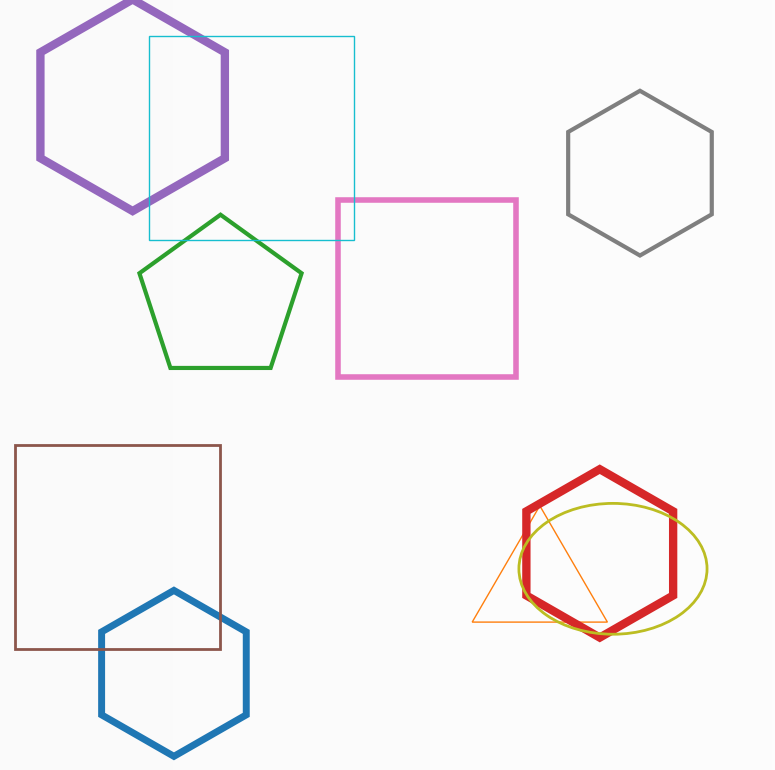[{"shape": "hexagon", "thickness": 2.5, "radius": 0.54, "center": [0.224, 0.125]}, {"shape": "triangle", "thickness": 0.5, "radius": 0.5, "center": [0.697, 0.242]}, {"shape": "pentagon", "thickness": 1.5, "radius": 0.55, "center": [0.285, 0.611]}, {"shape": "hexagon", "thickness": 3, "radius": 0.55, "center": [0.774, 0.281]}, {"shape": "hexagon", "thickness": 3, "radius": 0.69, "center": [0.171, 0.863]}, {"shape": "square", "thickness": 1, "radius": 0.66, "center": [0.151, 0.29]}, {"shape": "square", "thickness": 2, "radius": 0.58, "center": [0.551, 0.625]}, {"shape": "hexagon", "thickness": 1.5, "radius": 0.53, "center": [0.826, 0.775]}, {"shape": "oval", "thickness": 1, "radius": 0.61, "center": [0.791, 0.261]}, {"shape": "square", "thickness": 0.5, "radius": 0.66, "center": [0.325, 0.821]}]